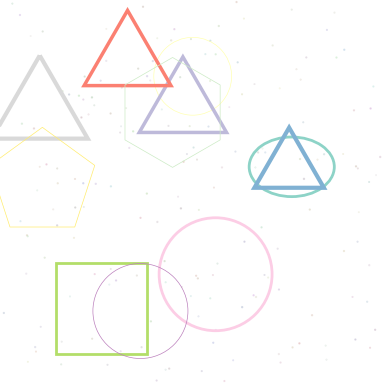[{"shape": "oval", "thickness": 2, "radius": 0.55, "center": [0.758, 0.567]}, {"shape": "circle", "thickness": 0.5, "radius": 0.51, "center": [0.501, 0.802]}, {"shape": "triangle", "thickness": 2.5, "radius": 0.65, "center": [0.475, 0.721]}, {"shape": "triangle", "thickness": 2.5, "radius": 0.65, "center": [0.331, 0.843]}, {"shape": "triangle", "thickness": 3, "radius": 0.52, "center": [0.751, 0.564]}, {"shape": "square", "thickness": 2, "radius": 0.59, "center": [0.262, 0.2]}, {"shape": "circle", "thickness": 2, "radius": 0.73, "center": [0.56, 0.288]}, {"shape": "triangle", "thickness": 3, "radius": 0.72, "center": [0.103, 0.712]}, {"shape": "circle", "thickness": 0.5, "radius": 0.62, "center": [0.365, 0.192]}, {"shape": "hexagon", "thickness": 0.5, "radius": 0.71, "center": [0.448, 0.708]}, {"shape": "pentagon", "thickness": 0.5, "radius": 0.72, "center": [0.11, 0.526]}]